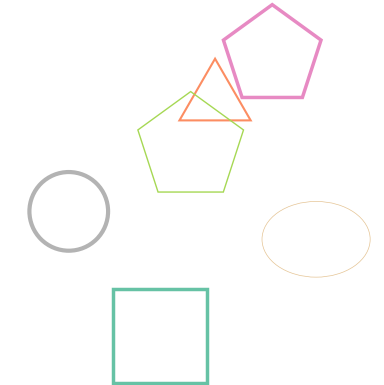[{"shape": "square", "thickness": 2.5, "radius": 0.61, "center": [0.415, 0.127]}, {"shape": "triangle", "thickness": 1.5, "radius": 0.53, "center": [0.559, 0.741]}, {"shape": "pentagon", "thickness": 2.5, "radius": 0.67, "center": [0.707, 0.855]}, {"shape": "pentagon", "thickness": 1, "radius": 0.72, "center": [0.495, 0.618]}, {"shape": "oval", "thickness": 0.5, "radius": 0.7, "center": [0.821, 0.378]}, {"shape": "circle", "thickness": 3, "radius": 0.51, "center": [0.179, 0.451]}]